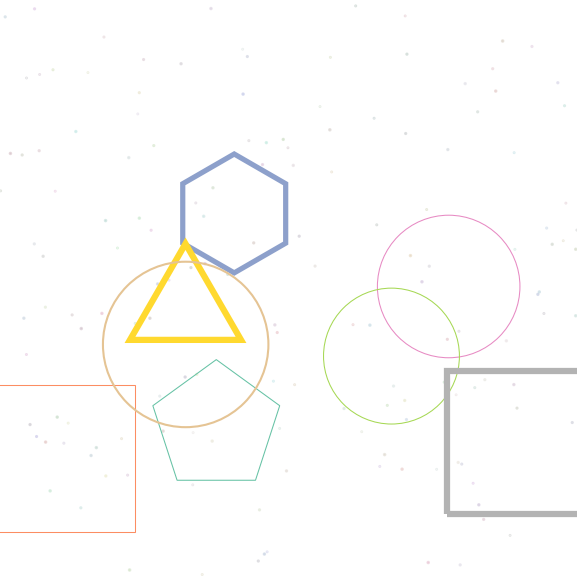[{"shape": "pentagon", "thickness": 0.5, "radius": 0.58, "center": [0.375, 0.261]}, {"shape": "square", "thickness": 0.5, "radius": 0.64, "center": [0.106, 0.205]}, {"shape": "hexagon", "thickness": 2.5, "radius": 0.51, "center": [0.406, 0.63]}, {"shape": "circle", "thickness": 0.5, "radius": 0.62, "center": [0.777, 0.503]}, {"shape": "circle", "thickness": 0.5, "radius": 0.59, "center": [0.678, 0.383]}, {"shape": "triangle", "thickness": 3, "radius": 0.56, "center": [0.321, 0.466]}, {"shape": "circle", "thickness": 1, "radius": 0.72, "center": [0.322, 0.403]}, {"shape": "square", "thickness": 3, "radius": 0.62, "center": [0.898, 0.233]}]